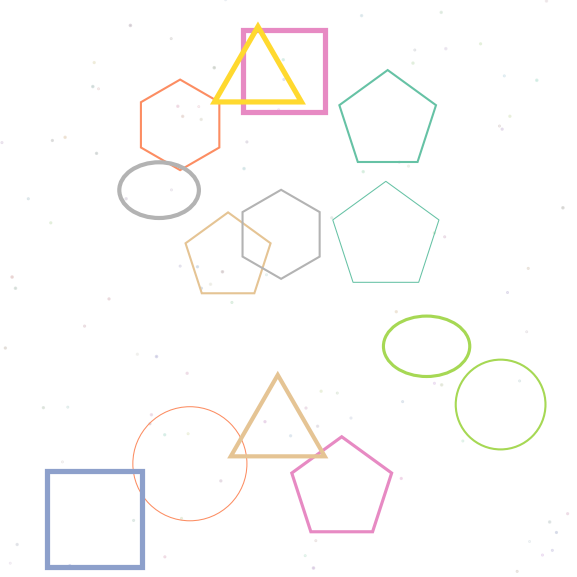[{"shape": "pentagon", "thickness": 0.5, "radius": 0.48, "center": [0.668, 0.588]}, {"shape": "pentagon", "thickness": 1, "radius": 0.44, "center": [0.671, 0.79]}, {"shape": "circle", "thickness": 0.5, "radius": 0.49, "center": [0.329, 0.196]}, {"shape": "hexagon", "thickness": 1, "radius": 0.39, "center": [0.312, 0.783]}, {"shape": "square", "thickness": 2.5, "radius": 0.41, "center": [0.163, 0.1]}, {"shape": "square", "thickness": 2.5, "radius": 0.36, "center": [0.492, 0.876]}, {"shape": "pentagon", "thickness": 1.5, "radius": 0.45, "center": [0.592, 0.152]}, {"shape": "oval", "thickness": 1.5, "radius": 0.37, "center": [0.739, 0.399]}, {"shape": "circle", "thickness": 1, "radius": 0.39, "center": [0.867, 0.299]}, {"shape": "triangle", "thickness": 2.5, "radius": 0.43, "center": [0.447, 0.866]}, {"shape": "pentagon", "thickness": 1, "radius": 0.39, "center": [0.395, 0.554]}, {"shape": "triangle", "thickness": 2, "radius": 0.47, "center": [0.481, 0.256]}, {"shape": "hexagon", "thickness": 1, "radius": 0.39, "center": [0.487, 0.593]}, {"shape": "oval", "thickness": 2, "radius": 0.34, "center": [0.275, 0.67]}]